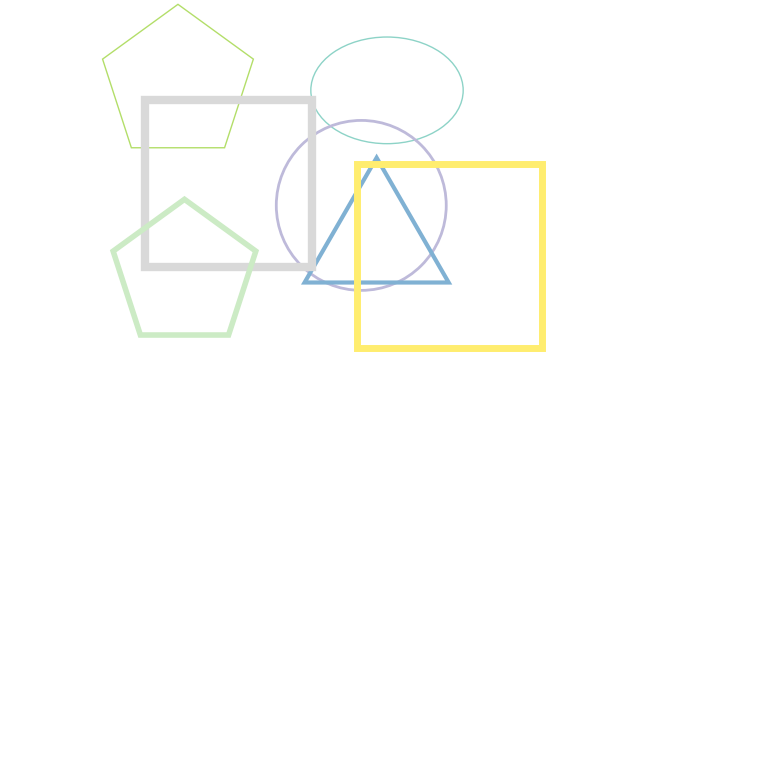[{"shape": "oval", "thickness": 0.5, "radius": 0.49, "center": [0.503, 0.883]}, {"shape": "circle", "thickness": 1, "radius": 0.55, "center": [0.469, 0.733]}, {"shape": "triangle", "thickness": 1.5, "radius": 0.54, "center": [0.489, 0.687]}, {"shape": "pentagon", "thickness": 0.5, "radius": 0.51, "center": [0.231, 0.891]}, {"shape": "square", "thickness": 3, "radius": 0.54, "center": [0.297, 0.761]}, {"shape": "pentagon", "thickness": 2, "radius": 0.49, "center": [0.24, 0.644]}, {"shape": "square", "thickness": 2.5, "radius": 0.6, "center": [0.584, 0.667]}]